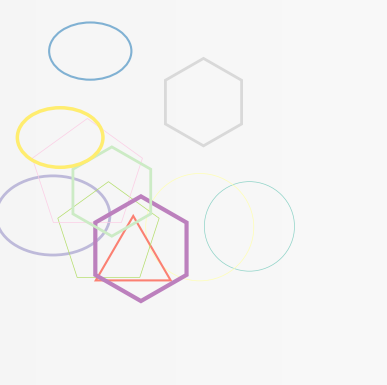[{"shape": "circle", "thickness": 0.5, "radius": 0.58, "center": [0.644, 0.412]}, {"shape": "circle", "thickness": 0.5, "radius": 0.7, "center": [0.515, 0.41]}, {"shape": "oval", "thickness": 2, "radius": 0.73, "center": [0.137, 0.44]}, {"shape": "triangle", "thickness": 1.5, "radius": 0.56, "center": [0.344, 0.327]}, {"shape": "oval", "thickness": 1.5, "radius": 0.53, "center": [0.233, 0.867]}, {"shape": "pentagon", "thickness": 0.5, "radius": 0.69, "center": [0.28, 0.391]}, {"shape": "pentagon", "thickness": 0.5, "radius": 0.75, "center": [0.226, 0.543]}, {"shape": "hexagon", "thickness": 2, "radius": 0.57, "center": [0.525, 0.735]}, {"shape": "hexagon", "thickness": 3, "radius": 0.68, "center": [0.364, 0.354]}, {"shape": "hexagon", "thickness": 2, "radius": 0.58, "center": [0.289, 0.502]}, {"shape": "oval", "thickness": 2.5, "radius": 0.55, "center": [0.155, 0.643]}]